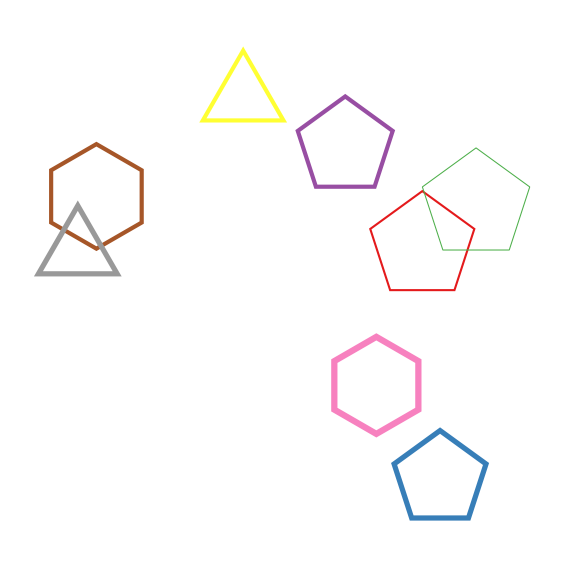[{"shape": "pentagon", "thickness": 1, "radius": 0.47, "center": [0.731, 0.573]}, {"shape": "pentagon", "thickness": 2.5, "radius": 0.42, "center": [0.762, 0.17]}, {"shape": "pentagon", "thickness": 0.5, "radius": 0.49, "center": [0.824, 0.645]}, {"shape": "pentagon", "thickness": 2, "radius": 0.43, "center": [0.598, 0.746]}, {"shape": "triangle", "thickness": 2, "radius": 0.4, "center": [0.421, 0.831]}, {"shape": "hexagon", "thickness": 2, "radius": 0.45, "center": [0.167, 0.659]}, {"shape": "hexagon", "thickness": 3, "radius": 0.42, "center": [0.652, 0.332]}, {"shape": "triangle", "thickness": 2.5, "radius": 0.39, "center": [0.135, 0.564]}]